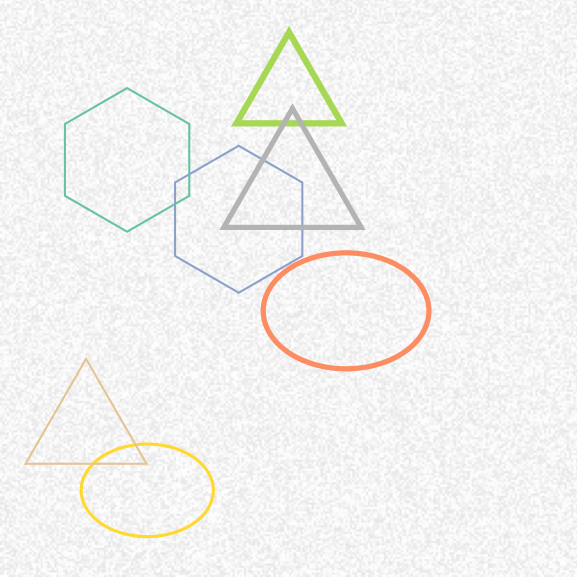[{"shape": "hexagon", "thickness": 1, "radius": 0.62, "center": [0.22, 0.722]}, {"shape": "oval", "thickness": 2.5, "radius": 0.72, "center": [0.599, 0.461]}, {"shape": "hexagon", "thickness": 1, "radius": 0.64, "center": [0.413, 0.619]}, {"shape": "triangle", "thickness": 3, "radius": 0.53, "center": [0.501, 0.838]}, {"shape": "oval", "thickness": 1.5, "radius": 0.57, "center": [0.255, 0.15]}, {"shape": "triangle", "thickness": 1, "radius": 0.61, "center": [0.149, 0.257]}, {"shape": "triangle", "thickness": 2.5, "radius": 0.69, "center": [0.506, 0.674]}]